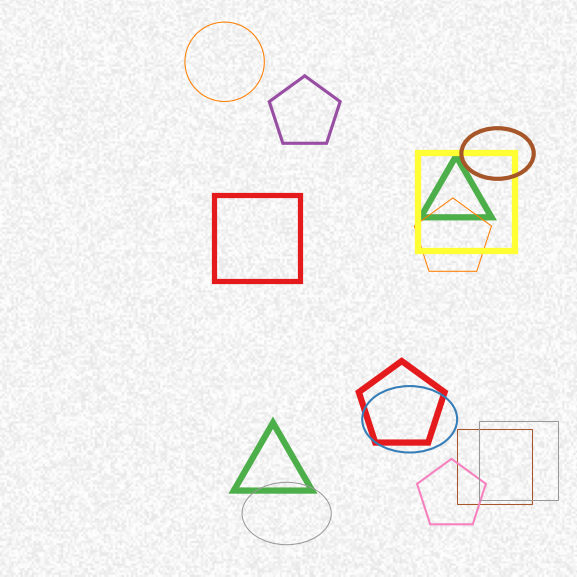[{"shape": "pentagon", "thickness": 3, "radius": 0.39, "center": [0.696, 0.296]}, {"shape": "square", "thickness": 2.5, "radius": 0.38, "center": [0.445, 0.587]}, {"shape": "oval", "thickness": 1, "radius": 0.41, "center": [0.709, 0.273]}, {"shape": "triangle", "thickness": 3, "radius": 0.35, "center": [0.79, 0.658]}, {"shape": "triangle", "thickness": 3, "radius": 0.39, "center": [0.473, 0.189]}, {"shape": "pentagon", "thickness": 1.5, "radius": 0.32, "center": [0.528, 0.803]}, {"shape": "circle", "thickness": 0.5, "radius": 0.34, "center": [0.389, 0.892]}, {"shape": "pentagon", "thickness": 0.5, "radius": 0.35, "center": [0.784, 0.586]}, {"shape": "square", "thickness": 3, "radius": 0.42, "center": [0.808, 0.649]}, {"shape": "oval", "thickness": 2, "radius": 0.31, "center": [0.862, 0.733]}, {"shape": "square", "thickness": 0.5, "radius": 0.32, "center": [0.857, 0.191]}, {"shape": "pentagon", "thickness": 1, "radius": 0.31, "center": [0.782, 0.142]}, {"shape": "square", "thickness": 0.5, "radius": 0.34, "center": [0.898, 0.202]}, {"shape": "oval", "thickness": 0.5, "radius": 0.39, "center": [0.496, 0.11]}]